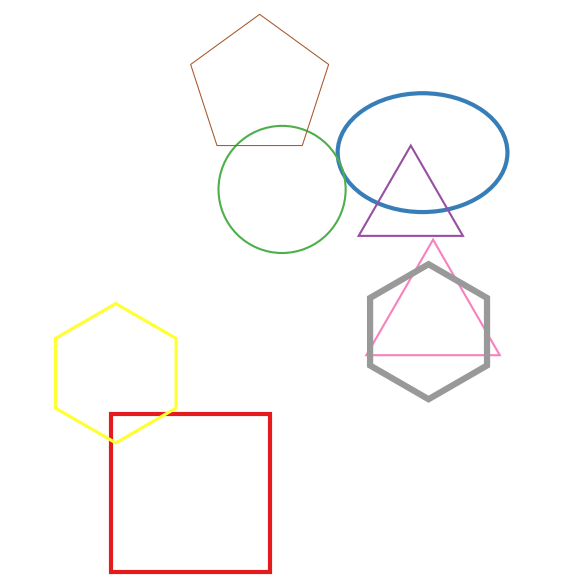[{"shape": "square", "thickness": 2, "radius": 0.69, "center": [0.33, 0.146]}, {"shape": "oval", "thickness": 2, "radius": 0.74, "center": [0.732, 0.735]}, {"shape": "circle", "thickness": 1, "radius": 0.55, "center": [0.488, 0.671]}, {"shape": "triangle", "thickness": 1, "radius": 0.52, "center": [0.711, 0.643]}, {"shape": "hexagon", "thickness": 1.5, "radius": 0.6, "center": [0.2, 0.353]}, {"shape": "pentagon", "thickness": 0.5, "radius": 0.63, "center": [0.45, 0.849]}, {"shape": "triangle", "thickness": 1, "radius": 0.67, "center": [0.75, 0.451]}, {"shape": "hexagon", "thickness": 3, "radius": 0.58, "center": [0.742, 0.425]}]